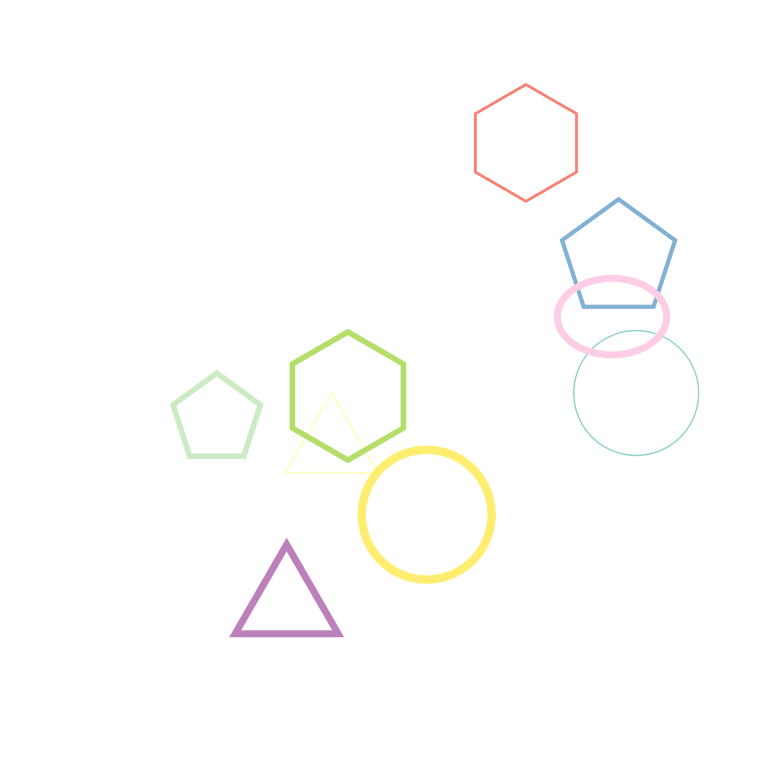[{"shape": "circle", "thickness": 0.5, "radius": 0.41, "center": [0.826, 0.49]}, {"shape": "triangle", "thickness": 0.5, "radius": 0.35, "center": [0.431, 0.421]}, {"shape": "hexagon", "thickness": 1, "radius": 0.38, "center": [0.683, 0.814]}, {"shape": "pentagon", "thickness": 1.5, "radius": 0.39, "center": [0.803, 0.664]}, {"shape": "hexagon", "thickness": 2, "radius": 0.42, "center": [0.452, 0.486]}, {"shape": "oval", "thickness": 2.5, "radius": 0.36, "center": [0.795, 0.589]}, {"shape": "triangle", "thickness": 2.5, "radius": 0.39, "center": [0.372, 0.216]}, {"shape": "pentagon", "thickness": 2, "radius": 0.3, "center": [0.281, 0.456]}, {"shape": "circle", "thickness": 3, "radius": 0.42, "center": [0.554, 0.332]}]